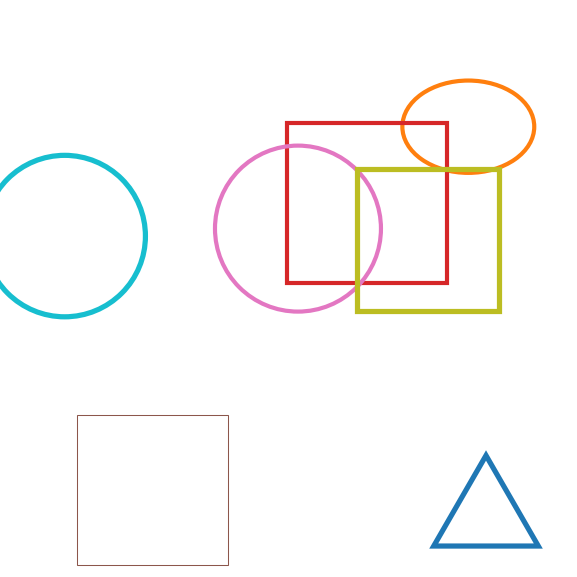[{"shape": "triangle", "thickness": 2.5, "radius": 0.52, "center": [0.842, 0.106]}, {"shape": "oval", "thickness": 2, "radius": 0.57, "center": [0.811, 0.78]}, {"shape": "square", "thickness": 2, "radius": 0.69, "center": [0.636, 0.648]}, {"shape": "square", "thickness": 0.5, "radius": 0.65, "center": [0.265, 0.15]}, {"shape": "circle", "thickness": 2, "radius": 0.72, "center": [0.516, 0.603]}, {"shape": "square", "thickness": 2.5, "radius": 0.62, "center": [0.741, 0.584]}, {"shape": "circle", "thickness": 2.5, "radius": 0.7, "center": [0.112, 0.59]}]